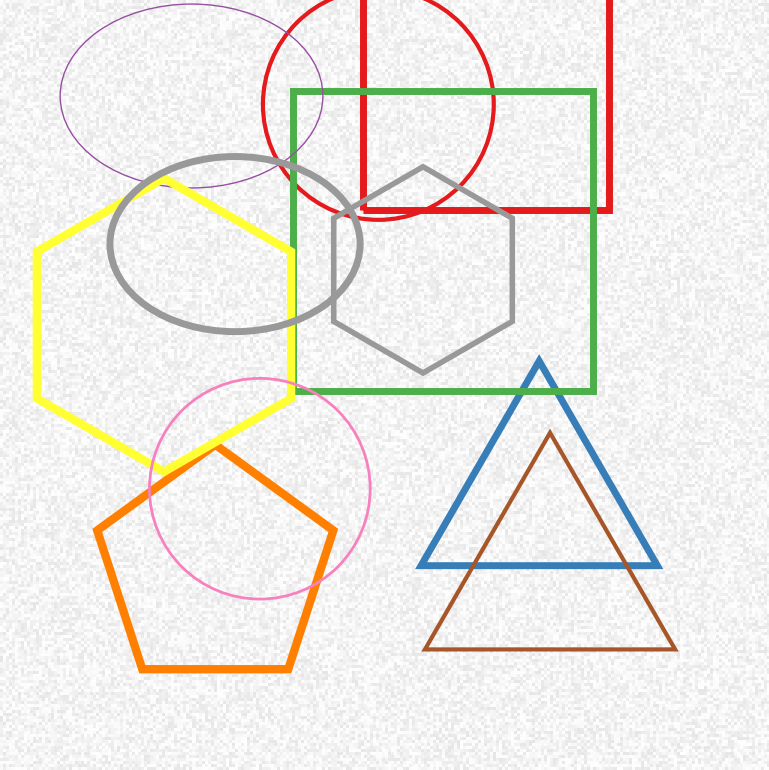[{"shape": "square", "thickness": 2.5, "radius": 0.8, "center": [0.632, 0.887]}, {"shape": "circle", "thickness": 1.5, "radius": 0.75, "center": [0.491, 0.864]}, {"shape": "triangle", "thickness": 2.5, "radius": 0.89, "center": [0.7, 0.354]}, {"shape": "square", "thickness": 2.5, "radius": 0.97, "center": [0.575, 0.687]}, {"shape": "oval", "thickness": 0.5, "radius": 0.85, "center": [0.249, 0.875]}, {"shape": "pentagon", "thickness": 3, "radius": 0.81, "center": [0.28, 0.261]}, {"shape": "hexagon", "thickness": 3, "radius": 0.95, "center": [0.213, 0.578]}, {"shape": "triangle", "thickness": 1.5, "radius": 0.94, "center": [0.714, 0.25]}, {"shape": "circle", "thickness": 1, "radius": 0.72, "center": [0.337, 0.365]}, {"shape": "hexagon", "thickness": 2, "radius": 0.67, "center": [0.549, 0.65]}, {"shape": "oval", "thickness": 2.5, "radius": 0.81, "center": [0.305, 0.683]}]